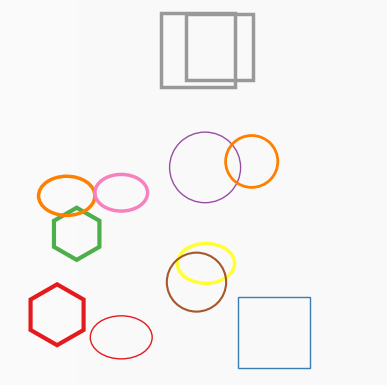[{"shape": "oval", "thickness": 1, "radius": 0.4, "center": [0.313, 0.124]}, {"shape": "hexagon", "thickness": 3, "radius": 0.39, "center": [0.147, 0.182]}, {"shape": "square", "thickness": 1, "radius": 0.46, "center": [0.707, 0.136]}, {"shape": "hexagon", "thickness": 3, "radius": 0.34, "center": [0.198, 0.393]}, {"shape": "circle", "thickness": 1, "radius": 0.46, "center": [0.529, 0.565]}, {"shape": "circle", "thickness": 2, "radius": 0.34, "center": [0.65, 0.581]}, {"shape": "oval", "thickness": 2.5, "radius": 0.36, "center": [0.172, 0.491]}, {"shape": "oval", "thickness": 2.5, "radius": 0.37, "center": [0.532, 0.316]}, {"shape": "circle", "thickness": 1.5, "radius": 0.38, "center": [0.507, 0.267]}, {"shape": "oval", "thickness": 2.5, "radius": 0.34, "center": [0.313, 0.499]}, {"shape": "square", "thickness": 2.5, "radius": 0.43, "center": [0.566, 0.878]}, {"shape": "square", "thickness": 2.5, "radius": 0.48, "center": [0.511, 0.87]}]